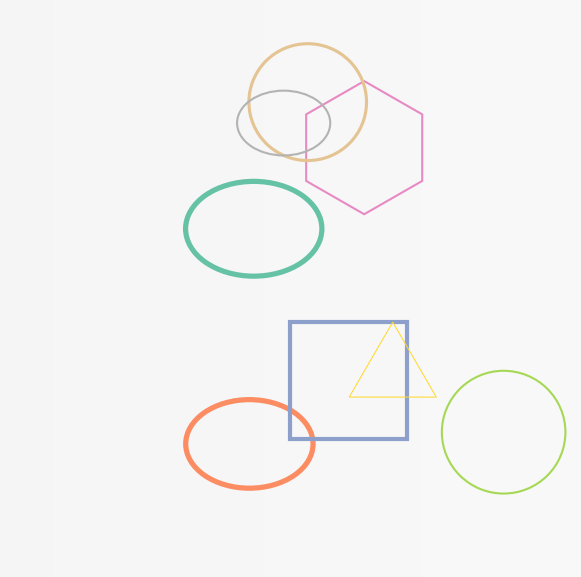[{"shape": "oval", "thickness": 2.5, "radius": 0.59, "center": [0.437, 0.603]}, {"shape": "oval", "thickness": 2.5, "radius": 0.55, "center": [0.429, 0.23]}, {"shape": "square", "thickness": 2, "radius": 0.5, "center": [0.599, 0.34]}, {"shape": "hexagon", "thickness": 1, "radius": 0.58, "center": [0.627, 0.743]}, {"shape": "circle", "thickness": 1, "radius": 0.53, "center": [0.866, 0.251]}, {"shape": "triangle", "thickness": 0.5, "radius": 0.43, "center": [0.676, 0.355]}, {"shape": "circle", "thickness": 1.5, "radius": 0.51, "center": [0.529, 0.822]}, {"shape": "oval", "thickness": 1, "radius": 0.4, "center": [0.488, 0.786]}]